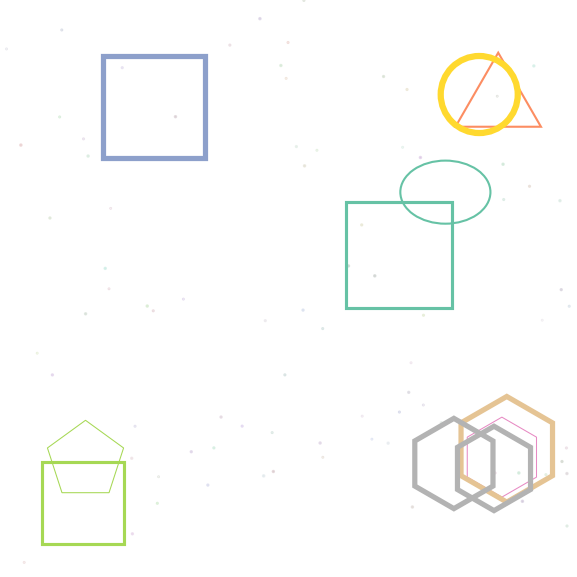[{"shape": "square", "thickness": 1.5, "radius": 0.46, "center": [0.691, 0.557]}, {"shape": "oval", "thickness": 1, "radius": 0.39, "center": [0.771, 0.666]}, {"shape": "triangle", "thickness": 1, "radius": 0.43, "center": [0.863, 0.822]}, {"shape": "square", "thickness": 2.5, "radius": 0.44, "center": [0.267, 0.814]}, {"shape": "hexagon", "thickness": 0.5, "radius": 0.35, "center": [0.869, 0.208]}, {"shape": "square", "thickness": 1.5, "radius": 0.35, "center": [0.143, 0.129]}, {"shape": "pentagon", "thickness": 0.5, "radius": 0.35, "center": [0.148, 0.202]}, {"shape": "circle", "thickness": 3, "radius": 0.33, "center": [0.83, 0.835]}, {"shape": "hexagon", "thickness": 2.5, "radius": 0.46, "center": [0.878, 0.221]}, {"shape": "hexagon", "thickness": 2.5, "radius": 0.39, "center": [0.786, 0.197]}, {"shape": "hexagon", "thickness": 2.5, "radius": 0.37, "center": [0.855, 0.188]}]